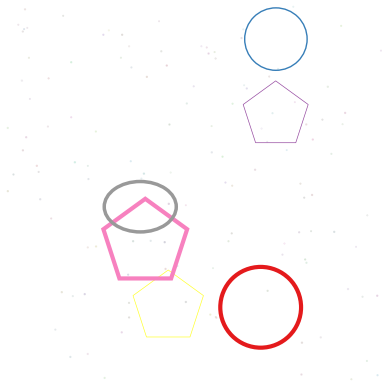[{"shape": "circle", "thickness": 3, "radius": 0.52, "center": [0.677, 0.202]}, {"shape": "circle", "thickness": 1, "radius": 0.41, "center": [0.717, 0.898]}, {"shape": "pentagon", "thickness": 0.5, "radius": 0.44, "center": [0.716, 0.701]}, {"shape": "pentagon", "thickness": 0.5, "radius": 0.48, "center": [0.437, 0.203]}, {"shape": "pentagon", "thickness": 3, "radius": 0.57, "center": [0.377, 0.369]}, {"shape": "oval", "thickness": 2.5, "radius": 0.47, "center": [0.364, 0.463]}]